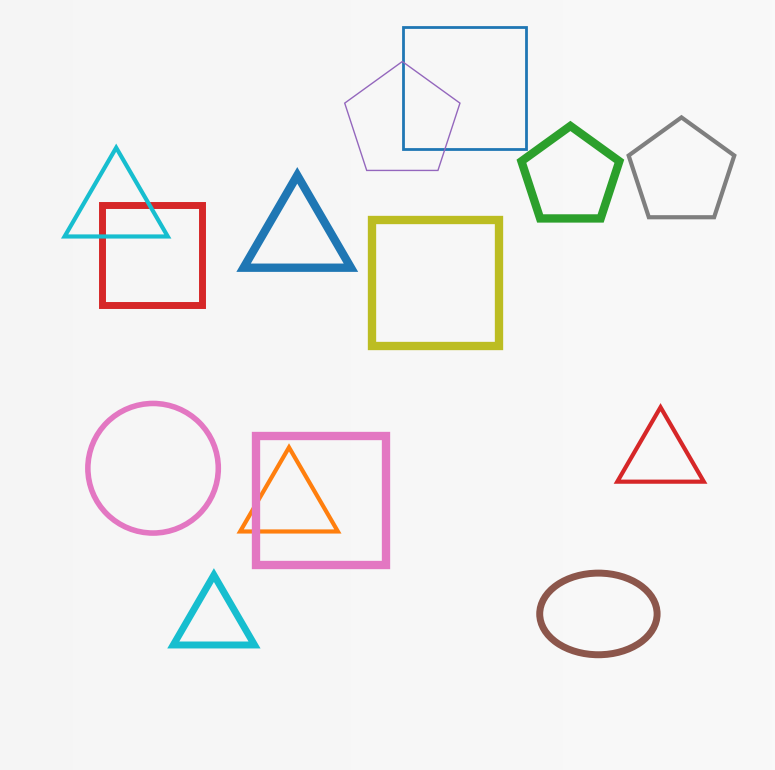[{"shape": "square", "thickness": 1, "radius": 0.4, "center": [0.599, 0.886]}, {"shape": "triangle", "thickness": 3, "radius": 0.4, "center": [0.384, 0.692]}, {"shape": "triangle", "thickness": 1.5, "radius": 0.36, "center": [0.373, 0.346]}, {"shape": "pentagon", "thickness": 3, "radius": 0.33, "center": [0.736, 0.77]}, {"shape": "square", "thickness": 2.5, "radius": 0.32, "center": [0.196, 0.669]}, {"shape": "triangle", "thickness": 1.5, "radius": 0.32, "center": [0.852, 0.407]}, {"shape": "pentagon", "thickness": 0.5, "radius": 0.39, "center": [0.519, 0.842]}, {"shape": "oval", "thickness": 2.5, "radius": 0.38, "center": [0.772, 0.203]}, {"shape": "square", "thickness": 3, "radius": 0.42, "center": [0.414, 0.35]}, {"shape": "circle", "thickness": 2, "radius": 0.42, "center": [0.198, 0.392]}, {"shape": "pentagon", "thickness": 1.5, "radius": 0.36, "center": [0.879, 0.776]}, {"shape": "square", "thickness": 3, "radius": 0.41, "center": [0.562, 0.632]}, {"shape": "triangle", "thickness": 2.5, "radius": 0.3, "center": [0.276, 0.193]}, {"shape": "triangle", "thickness": 1.5, "radius": 0.38, "center": [0.15, 0.731]}]